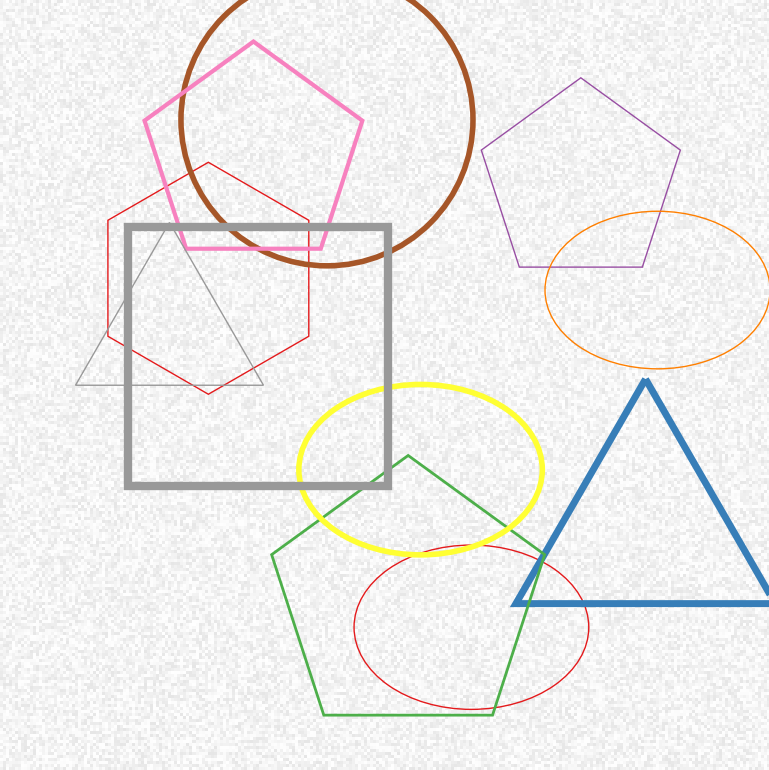[{"shape": "oval", "thickness": 0.5, "radius": 0.76, "center": [0.612, 0.185]}, {"shape": "hexagon", "thickness": 0.5, "radius": 0.75, "center": [0.271, 0.639]}, {"shape": "triangle", "thickness": 2.5, "radius": 0.97, "center": [0.838, 0.313]}, {"shape": "pentagon", "thickness": 1, "radius": 0.93, "center": [0.53, 0.222]}, {"shape": "pentagon", "thickness": 0.5, "radius": 0.68, "center": [0.754, 0.763]}, {"shape": "oval", "thickness": 0.5, "radius": 0.73, "center": [0.854, 0.623]}, {"shape": "oval", "thickness": 2, "radius": 0.79, "center": [0.546, 0.39]}, {"shape": "circle", "thickness": 2, "radius": 0.95, "center": [0.425, 0.844]}, {"shape": "pentagon", "thickness": 1.5, "radius": 0.74, "center": [0.329, 0.797]}, {"shape": "square", "thickness": 3, "radius": 0.84, "center": [0.335, 0.537]}, {"shape": "triangle", "thickness": 0.5, "radius": 0.7, "center": [0.22, 0.57]}]